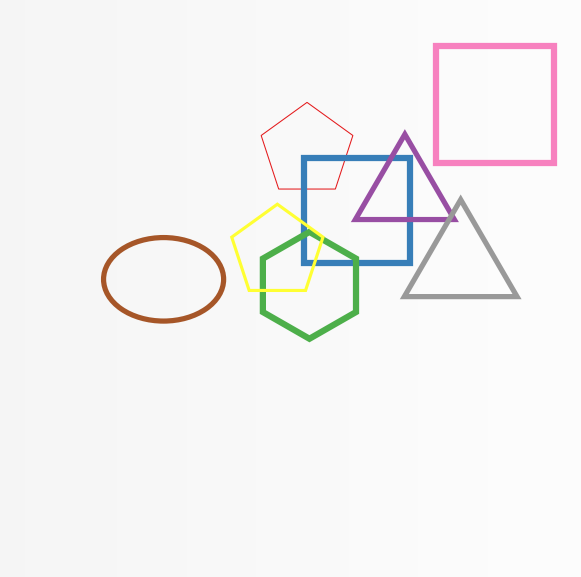[{"shape": "pentagon", "thickness": 0.5, "radius": 0.41, "center": [0.528, 0.739]}, {"shape": "square", "thickness": 3, "radius": 0.45, "center": [0.615, 0.634]}, {"shape": "hexagon", "thickness": 3, "radius": 0.46, "center": [0.532, 0.505]}, {"shape": "triangle", "thickness": 2.5, "radius": 0.49, "center": [0.697, 0.668]}, {"shape": "pentagon", "thickness": 1.5, "radius": 0.41, "center": [0.477, 0.563]}, {"shape": "oval", "thickness": 2.5, "radius": 0.52, "center": [0.281, 0.515]}, {"shape": "square", "thickness": 3, "radius": 0.51, "center": [0.851, 0.819]}, {"shape": "triangle", "thickness": 2.5, "radius": 0.56, "center": [0.793, 0.541]}]